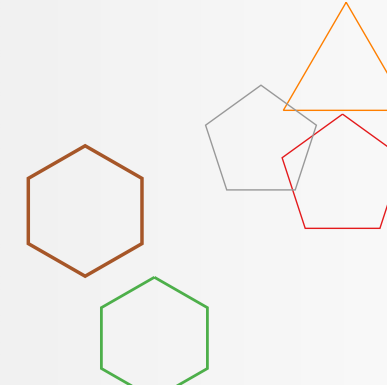[{"shape": "pentagon", "thickness": 1, "radius": 0.82, "center": [0.884, 0.54]}, {"shape": "hexagon", "thickness": 2, "radius": 0.79, "center": [0.398, 0.122]}, {"shape": "triangle", "thickness": 1, "radius": 0.94, "center": [0.893, 0.807]}, {"shape": "hexagon", "thickness": 2.5, "radius": 0.85, "center": [0.22, 0.452]}, {"shape": "pentagon", "thickness": 1, "radius": 0.75, "center": [0.673, 0.628]}]